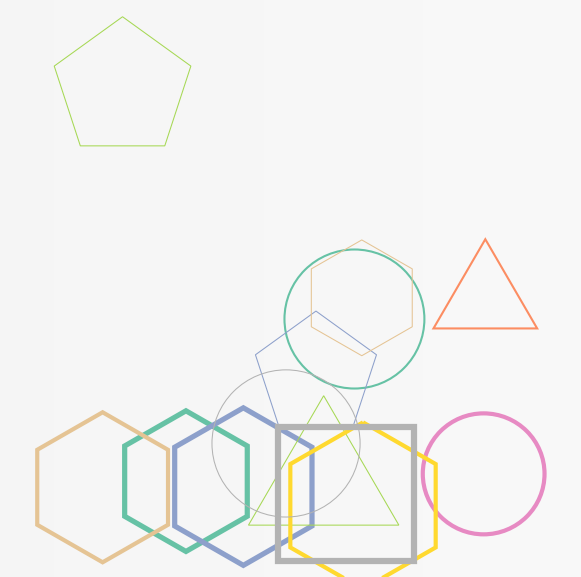[{"shape": "circle", "thickness": 1, "radius": 0.6, "center": [0.61, 0.447]}, {"shape": "hexagon", "thickness": 2.5, "radius": 0.61, "center": [0.32, 0.166]}, {"shape": "triangle", "thickness": 1, "radius": 0.51, "center": [0.835, 0.482]}, {"shape": "hexagon", "thickness": 2.5, "radius": 0.68, "center": [0.419, 0.157]}, {"shape": "pentagon", "thickness": 0.5, "radius": 0.55, "center": [0.544, 0.351]}, {"shape": "circle", "thickness": 2, "radius": 0.52, "center": [0.832, 0.179]}, {"shape": "triangle", "thickness": 0.5, "radius": 0.75, "center": [0.557, 0.165]}, {"shape": "pentagon", "thickness": 0.5, "radius": 0.62, "center": [0.211, 0.847]}, {"shape": "hexagon", "thickness": 2, "radius": 0.72, "center": [0.625, 0.123]}, {"shape": "hexagon", "thickness": 2, "radius": 0.65, "center": [0.177, 0.155]}, {"shape": "hexagon", "thickness": 0.5, "radius": 0.5, "center": [0.622, 0.483]}, {"shape": "square", "thickness": 3, "radius": 0.58, "center": [0.596, 0.144]}, {"shape": "circle", "thickness": 0.5, "radius": 0.64, "center": [0.492, 0.231]}]